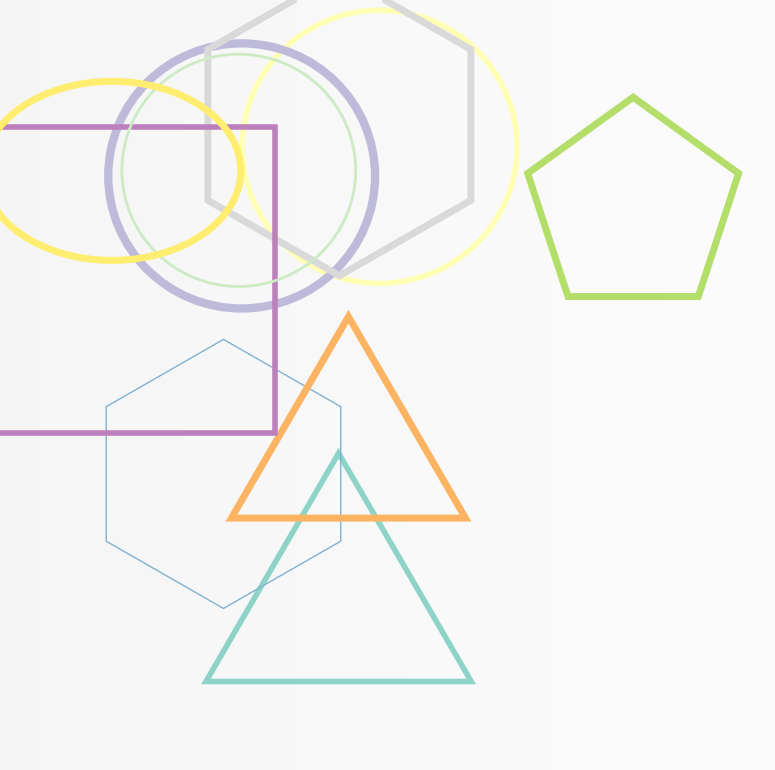[{"shape": "triangle", "thickness": 2, "radius": 0.99, "center": [0.437, 0.214]}, {"shape": "circle", "thickness": 2, "radius": 0.89, "center": [0.49, 0.809]}, {"shape": "circle", "thickness": 3, "radius": 0.86, "center": [0.312, 0.772]}, {"shape": "hexagon", "thickness": 0.5, "radius": 0.87, "center": [0.288, 0.385]}, {"shape": "triangle", "thickness": 2.5, "radius": 0.87, "center": [0.45, 0.414]}, {"shape": "pentagon", "thickness": 2.5, "radius": 0.72, "center": [0.817, 0.731]}, {"shape": "hexagon", "thickness": 2.5, "radius": 0.98, "center": [0.438, 0.838]}, {"shape": "square", "thickness": 2, "radius": 0.99, "center": [0.157, 0.637]}, {"shape": "circle", "thickness": 1, "radius": 0.75, "center": [0.308, 0.779]}, {"shape": "oval", "thickness": 2.5, "radius": 0.83, "center": [0.145, 0.778]}]